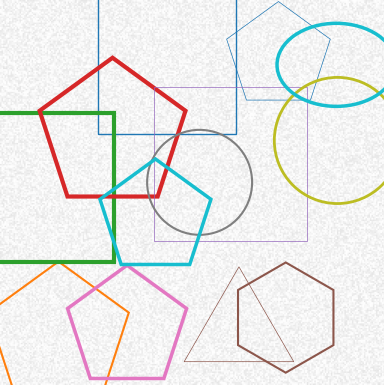[{"shape": "square", "thickness": 1, "radius": 0.9, "center": [0.434, 0.832]}, {"shape": "pentagon", "thickness": 0.5, "radius": 0.71, "center": [0.723, 0.855]}, {"shape": "pentagon", "thickness": 1.5, "radius": 0.96, "center": [0.152, 0.129]}, {"shape": "square", "thickness": 3, "radius": 0.97, "center": [0.102, 0.513]}, {"shape": "pentagon", "thickness": 3, "radius": 1.0, "center": [0.292, 0.651]}, {"shape": "square", "thickness": 0.5, "radius": 1.0, "center": [0.599, 0.573]}, {"shape": "hexagon", "thickness": 1.5, "radius": 0.72, "center": [0.742, 0.175]}, {"shape": "triangle", "thickness": 0.5, "radius": 0.82, "center": [0.621, 0.143]}, {"shape": "pentagon", "thickness": 2.5, "radius": 0.81, "center": [0.33, 0.148]}, {"shape": "circle", "thickness": 1.5, "radius": 0.68, "center": [0.519, 0.526]}, {"shape": "circle", "thickness": 2, "radius": 0.82, "center": [0.876, 0.635]}, {"shape": "oval", "thickness": 2.5, "radius": 0.77, "center": [0.874, 0.832]}, {"shape": "pentagon", "thickness": 2.5, "radius": 0.76, "center": [0.404, 0.436]}]